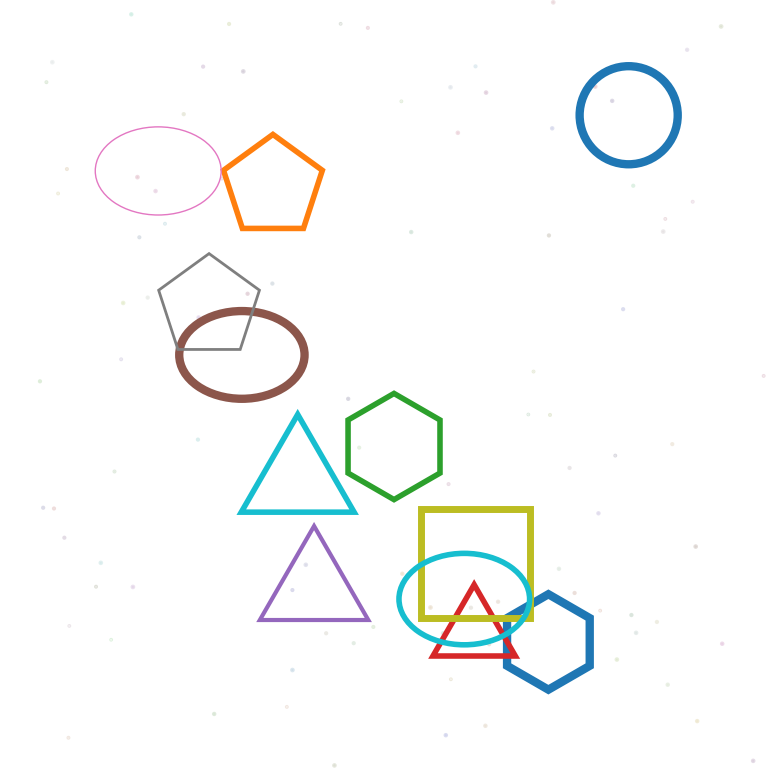[{"shape": "circle", "thickness": 3, "radius": 0.32, "center": [0.816, 0.85]}, {"shape": "hexagon", "thickness": 3, "radius": 0.31, "center": [0.712, 0.166]}, {"shape": "pentagon", "thickness": 2, "radius": 0.34, "center": [0.354, 0.758]}, {"shape": "hexagon", "thickness": 2, "radius": 0.34, "center": [0.512, 0.42]}, {"shape": "triangle", "thickness": 2, "radius": 0.31, "center": [0.616, 0.179]}, {"shape": "triangle", "thickness": 1.5, "radius": 0.41, "center": [0.408, 0.235]}, {"shape": "oval", "thickness": 3, "radius": 0.41, "center": [0.314, 0.539]}, {"shape": "oval", "thickness": 0.5, "radius": 0.41, "center": [0.205, 0.778]}, {"shape": "pentagon", "thickness": 1, "radius": 0.34, "center": [0.272, 0.602]}, {"shape": "square", "thickness": 2.5, "radius": 0.35, "center": [0.617, 0.268]}, {"shape": "oval", "thickness": 2, "radius": 0.42, "center": [0.603, 0.222]}, {"shape": "triangle", "thickness": 2, "radius": 0.42, "center": [0.387, 0.377]}]